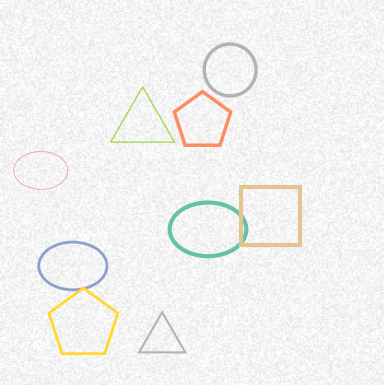[{"shape": "oval", "thickness": 3, "radius": 0.5, "center": [0.54, 0.404]}, {"shape": "pentagon", "thickness": 2.5, "radius": 0.39, "center": [0.526, 0.685]}, {"shape": "oval", "thickness": 2, "radius": 0.44, "center": [0.189, 0.309]}, {"shape": "oval", "thickness": 0.5, "radius": 0.35, "center": [0.106, 0.557]}, {"shape": "triangle", "thickness": 1, "radius": 0.48, "center": [0.37, 0.679]}, {"shape": "pentagon", "thickness": 2, "radius": 0.47, "center": [0.217, 0.158]}, {"shape": "square", "thickness": 3, "radius": 0.38, "center": [0.702, 0.439]}, {"shape": "triangle", "thickness": 1.5, "radius": 0.35, "center": [0.421, 0.119]}, {"shape": "circle", "thickness": 2.5, "radius": 0.34, "center": [0.598, 0.818]}]